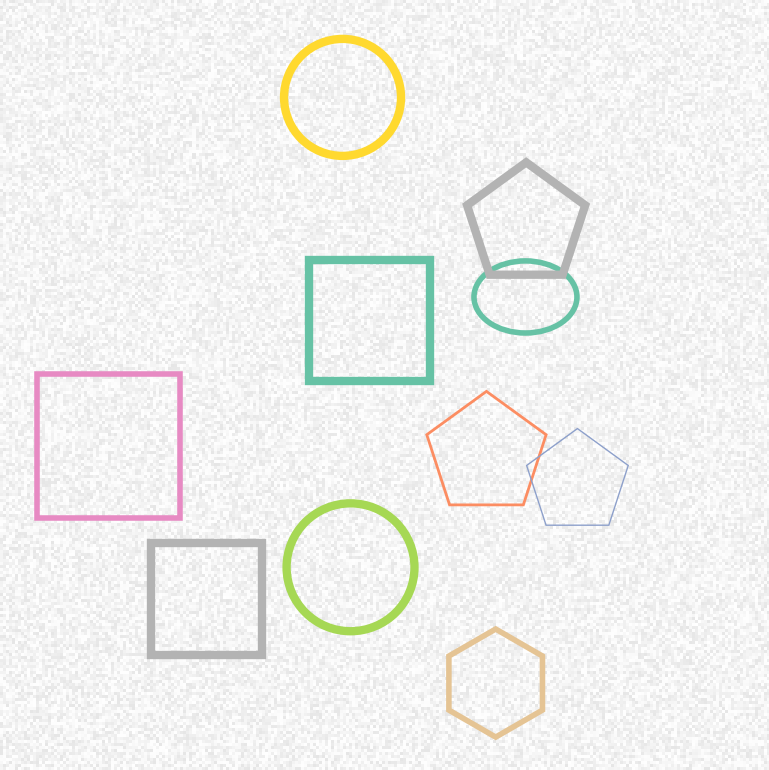[{"shape": "square", "thickness": 3, "radius": 0.39, "center": [0.48, 0.584]}, {"shape": "oval", "thickness": 2, "radius": 0.33, "center": [0.682, 0.614]}, {"shape": "pentagon", "thickness": 1, "radius": 0.41, "center": [0.632, 0.41]}, {"shape": "pentagon", "thickness": 0.5, "radius": 0.35, "center": [0.75, 0.374]}, {"shape": "square", "thickness": 2, "radius": 0.47, "center": [0.141, 0.42]}, {"shape": "circle", "thickness": 3, "radius": 0.42, "center": [0.455, 0.263]}, {"shape": "circle", "thickness": 3, "radius": 0.38, "center": [0.445, 0.874]}, {"shape": "hexagon", "thickness": 2, "radius": 0.35, "center": [0.644, 0.113]}, {"shape": "square", "thickness": 3, "radius": 0.36, "center": [0.268, 0.222]}, {"shape": "pentagon", "thickness": 3, "radius": 0.4, "center": [0.683, 0.709]}]